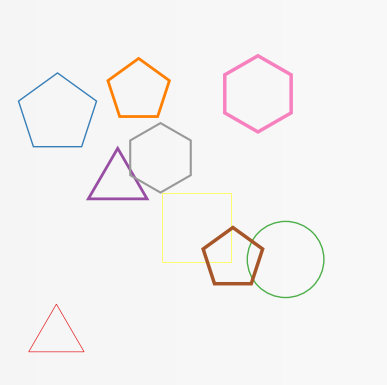[{"shape": "triangle", "thickness": 0.5, "radius": 0.41, "center": [0.146, 0.127]}, {"shape": "pentagon", "thickness": 1, "radius": 0.53, "center": [0.148, 0.705]}, {"shape": "circle", "thickness": 1, "radius": 0.49, "center": [0.737, 0.326]}, {"shape": "triangle", "thickness": 2, "radius": 0.44, "center": [0.304, 0.527]}, {"shape": "pentagon", "thickness": 2, "radius": 0.42, "center": [0.358, 0.765]}, {"shape": "square", "thickness": 0.5, "radius": 0.45, "center": [0.506, 0.408]}, {"shape": "pentagon", "thickness": 2.5, "radius": 0.4, "center": [0.601, 0.328]}, {"shape": "hexagon", "thickness": 2.5, "radius": 0.49, "center": [0.666, 0.756]}, {"shape": "hexagon", "thickness": 1.5, "radius": 0.45, "center": [0.414, 0.59]}]